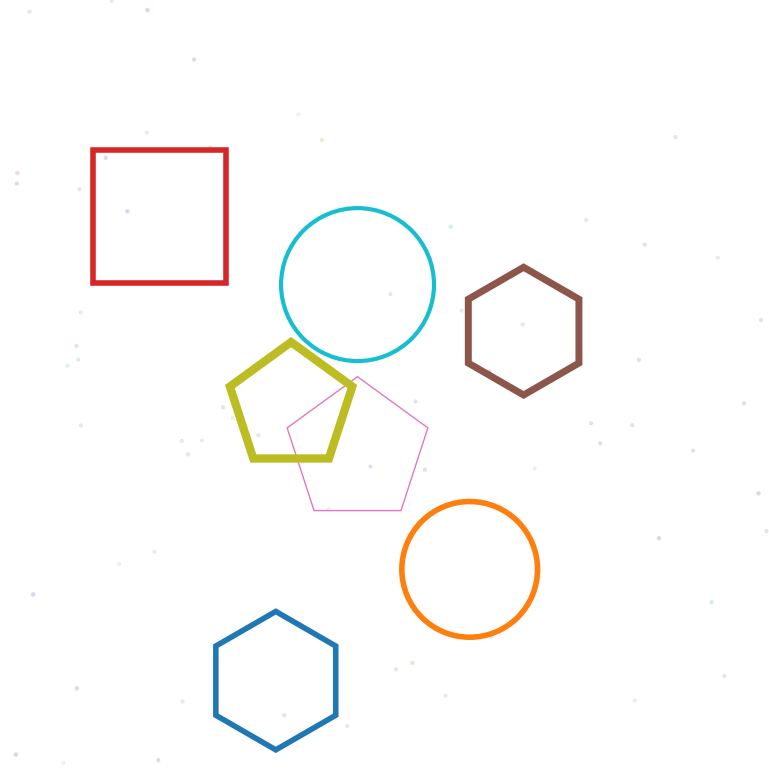[{"shape": "hexagon", "thickness": 2, "radius": 0.45, "center": [0.358, 0.116]}, {"shape": "circle", "thickness": 2, "radius": 0.44, "center": [0.61, 0.261]}, {"shape": "square", "thickness": 2, "radius": 0.43, "center": [0.207, 0.719]}, {"shape": "hexagon", "thickness": 2.5, "radius": 0.41, "center": [0.68, 0.57]}, {"shape": "pentagon", "thickness": 0.5, "radius": 0.48, "center": [0.464, 0.415]}, {"shape": "pentagon", "thickness": 3, "radius": 0.42, "center": [0.378, 0.472]}, {"shape": "circle", "thickness": 1.5, "radius": 0.5, "center": [0.464, 0.63]}]